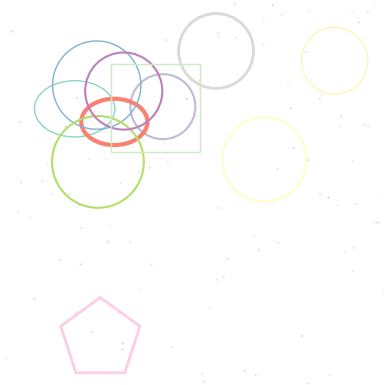[{"shape": "oval", "thickness": 1, "radius": 0.52, "center": [0.194, 0.717]}, {"shape": "circle", "thickness": 1, "radius": 0.55, "center": [0.687, 0.586]}, {"shape": "circle", "thickness": 1.5, "radius": 0.42, "center": [0.423, 0.723]}, {"shape": "oval", "thickness": 3, "radius": 0.43, "center": [0.297, 0.683]}, {"shape": "circle", "thickness": 1, "radius": 0.57, "center": [0.251, 0.779]}, {"shape": "circle", "thickness": 1.5, "radius": 0.6, "center": [0.254, 0.579]}, {"shape": "pentagon", "thickness": 2, "radius": 0.54, "center": [0.261, 0.119]}, {"shape": "circle", "thickness": 2, "radius": 0.49, "center": [0.561, 0.868]}, {"shape": "circle", "thickness": 1.5, "radius": 0.5, "center": [0.321, 0.763]}, {"shape": "square", "thickness": 1, "radius": 0.58, "center": [0.404, 0.72]}, {"shape": "circle", "thickness": 0.5, "radius": 0.43, "center": [0.869, 0.842]}]